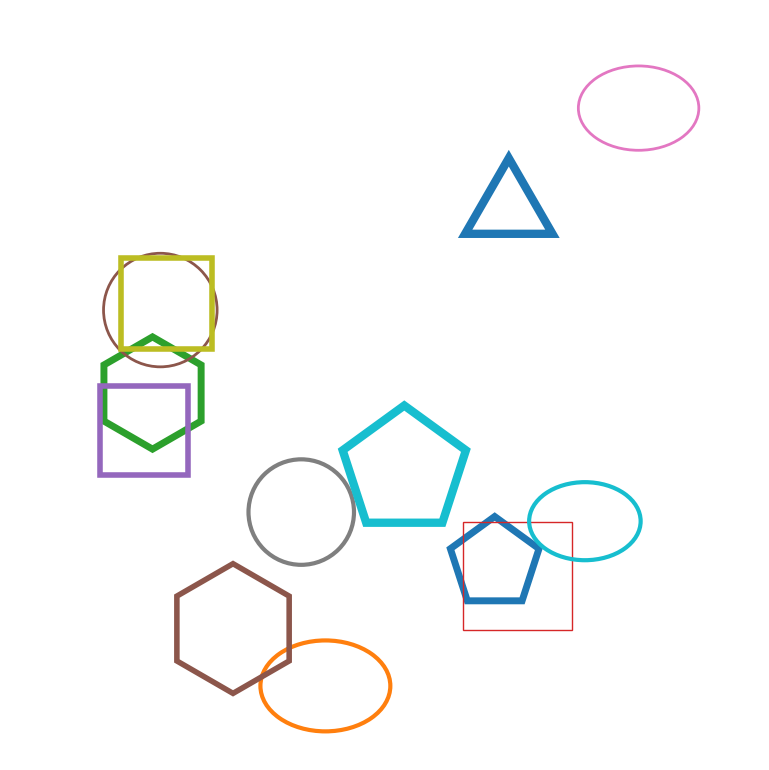[{"shape": "triangle", "thickness": 3, "radius": 0.33, "center": [0.661, 0.729]}, {"shape": "pentagon", "thickness": 2.5, "radius": 0.3, "center": [0.642, 0.269]}, {"shape": "oval", "thickness": 1.5, "radius": 0.42, "center": [0.423, 0.109]}, {"shape": "hexagon", "thickness": 2.5, "radius": 0.36, "center": [0.198, 0.49]}, {"shape": "square", "thickness": 0.5, "radius": 0.35, "center": [0.672, 0.252]}, {"shape": "square", "thickness": 2, "radius": 0.29, "center": [0.187, 0.441]}, {"shape": "circle", "thickness": 1, "radius": 0.37, "center": [0.208, 0.597]}, {"shape": "hexagon", "thickness": 2, "radius": 0.42, "center": [0.303, 0.184]}, {"shape": "oval", "thickness": 1, "radius": 0.39, "center": [0.829, 0.86]}, {"shape": "circle", "thickness": 1.5, "radius": 0.34, "center": [0.391, 0.335]}, {"shape": "square", "thickness": 2, "radius": 0.29, "center": [0.216, 0.606]}, {"shape": "pentagon", "thickness": 3, "radius": 0.42, "center": [0.525, 0.389]}, {"shape": "oval", "thickness": 1.5, "radius": 0.36, "center": [0.76, 0.323]}]